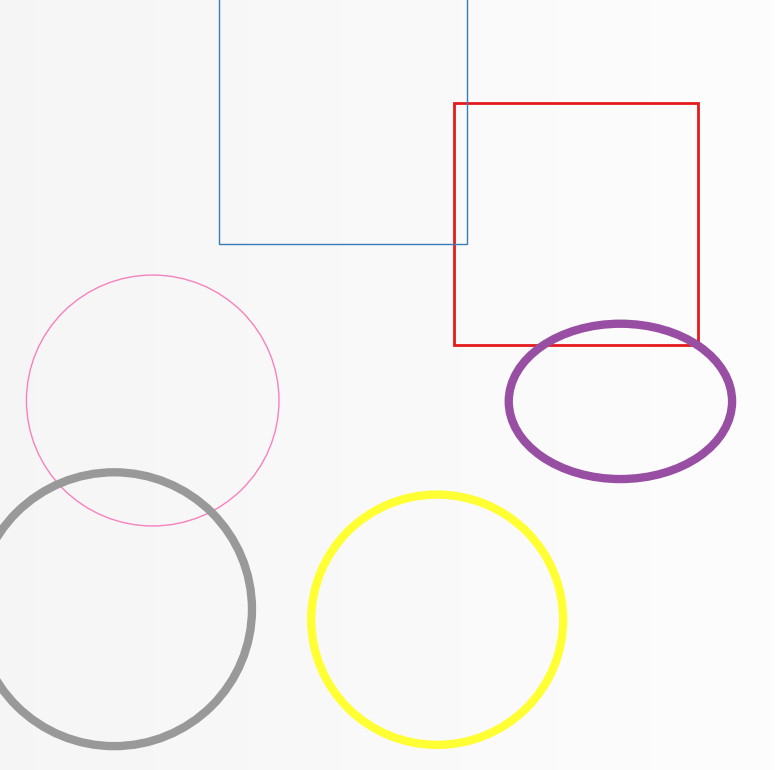[{"shape": "square", "thickness": 1, "radius": 0.79, "center": [0.743, 0.709]}, {"shape": "square", "thickness": 0.5, "radius": 0.8, "center": [0.443, 0.843]}, {"shape": "oval", "thickness": 3, "radius": 0.72, "center": [0.801, 0.479]}, {"shape": "circle", "thickness": 3, "radius": 0.81, "center": [0.564, 0.195]}, {"shape": "circle", "thickness": 0.5, "radius": 0.81, "center": [0.197, 0.48]}, {"shape": "circle", "thickness": 3, "radius": 0.89, "center": [0.147, 0.209]}]